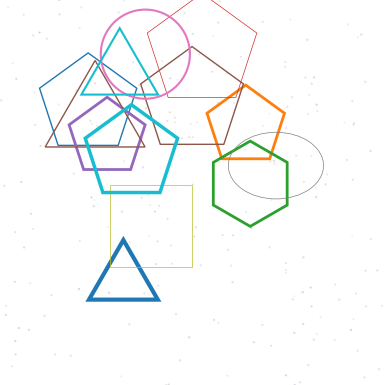[{"shape": "pentagon", "thickness": 1, "radius": 0.66, "center": [0.229, 0.73]}, {"shape": "triangle", "thickness": 3, "radius": 0.52, "center": [0.32, 0.273]}, {"shape": "pentagon", "thickness": 2, "radius": 0.53, "center": [0.638, 0.673]}, {"shape": "hexagon", "thickness": 2, "radius": 0.55, "center": [0.65, 0.523]}, {"shape": "pentagon", "thickness": 0.5, "radius": 0.75, "center": [0.525, 0.868]}, {"shape": "pentagon", "thickness": 2, "radius": 0.52, "center": [0.278, 0.644]}, {"shape": "triangle", "thickness": 1, "radius": 0.75, "center": [0.247, 0.693]}, {"shape": "pentagon", "thickness": 1, "radius": 0.7, "center": [0.499, 0.739]}, {"shape": "circle", "thickness": 1.5, "radius": 0.58, "center": [0.378, 0.859]}, {"shape": "oval", "thickness": 0.5, "radius": 0.62, "center": [0.717, 0.57]}, {"shape": "square", "thickness": 0.5, "radius": 0.54, "center": [0.392, 0.413]}, {"shape": "pentagon", "thickness": 2.5, "radius": 0.63, "center": [0.341, 0.602]}, {"shape": "triangle", "thickness": 1.5, "radius": 0.57, "center": [0.311, 0.812]}]